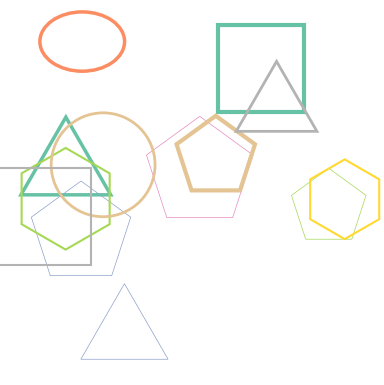[{"shape": "square", "thickness": 3, "radius": 0.56, "center": [0.678, 0.822]}, {"shape": "triangle", "thickness": 2.5, "radius": 0.67, "center": [0.171, 0.561]}, {"shape": "oval", "thickness": 2.5, "radius": 0.55, "center": [0.214, 0.892]}, {"shape": "pentagon", "thickness": 0.5, "radius": 0.68, "center": [0.21, 0.394]}, {"shape": "triangle", "thickness": 0.5, "radius": 0.65, "center": [0.323, 0.132]}, {"shape": "pentagon", "thickness": 0.5, "radius": 0.73, "center": [0.519, 0.552]}, {"shape": "pentagon", "thickness": 0.5, "radius": 0.51, "center": [0.854, 0.461]}, {"shape": "hexagon", "thickness": 1.5, "radius": 0.66, "center": [0.17, 0.484]}, {"shape": "hexagon", "thickness": 1.5, "radius": 0.52, "center": [0.895, 0.482]}, {"shape": "circle", "thickness": 2, "radius": 0.67, "center": [0.268, 0.572]}, {"shape": "pentagon", "thickness": 3, "radius": 0.54, "center": [0.56, 0.592]}, {"shape": "square", "thickness": 1.5, "radius": 0.63, "center": [0.111, 0.437]}, {"shape": "triangle", "thickness": 2, "radius": 0.61, "center": [0.718, 0.719]}]